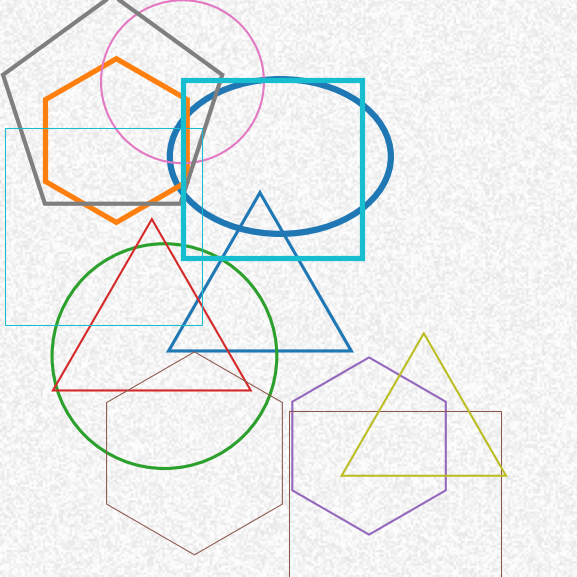[{"shape": "oval", "thickness": 3, "radius": 0.96, "center": [0.485, 0.728]}, {"shape": "triangle", "thickness": 1.5, "radius": 0.91, "center": [0.45, 0.483]}, {"shape": "hexagon", "thickness": 2.5, "radius": 0.71, "center": [0.201, 0.756]}, {"shape": "circle", "thickness": 1.5, "radius": 0.97, "center": [0.285, 0.382]}, {"shape": "triangle", "thickness": 1, "radius": 0.99, "center": [0.263, 0.422]}, {"shape": "hexagon", "thickness": 1, "radius": 0.77, "center": [0.639, 0.227]}, {"shape": "hexagon", "thickness": 0.5, "radius": 0.88, "center": [0.337, 0.214]}, {"shape": "square", "thickness": 0.5, "radius": 0.92, "center": [0.684, 0.104]}, {"shape": "circle", "thickness": 1, "radius": 0.71, "center": [0.316, 0.858]}, {"shape": "pentagon", "thickness": 2, "radius": 1.0, "center": [0.195, 0.808]}, {"shape": "triangle", "thickness": 1, "radius": 0.82, "center": [0.734, 0.258]}, {"shape": "square", "thickness": 0.5, "radius": 0.85, "center": [0.179, 0.607]}, {"shape": "square", "thickness": 2.5, "radius": 0.77, "center": [0.471, 0.707]}]